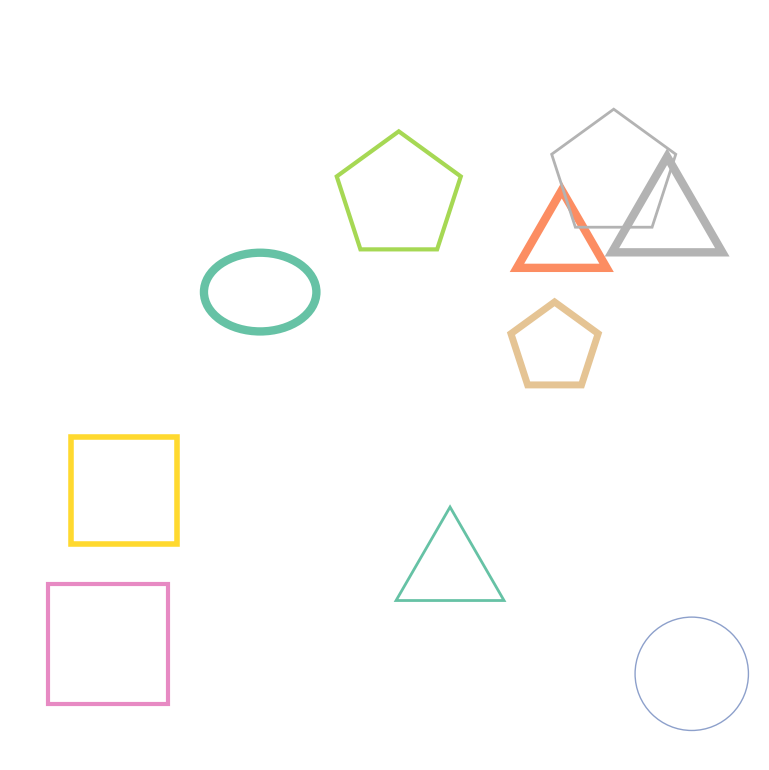[{"shape": "oval", "thickness": 3, "radius": 0.37, "center": [0.338, 0.621]}, {"shape": "triangle", "thickness": 1, "radius": 0.4, "center": [0.584, 0.261]}, {"shape": "triangle", "thickness": 3, "radius": 0.34, "center": [0.73, 0.686]}, {"shape": "circle", "thickness": 0.5, "radius": 0.37, "center": [0.898, 0.125]}, {"shape": "square", "thickness": 1.5, "radius": 0.39, "center": [0.14, 0.164]}, {"shape": "pentagon", "thickness": 1.5, "radius": 0.42, "center": [0.518, 0.745]}, {"shape": "square", "thickness": 2, "radius": 0.34, "center": [0.16, 0.363]}, {"shape": "pentagon", "thickness": 2.5, "radius": 0.3, "center": [0.72, 0.548]}, {"shape": "triangle", "thickness": 3, "radius": 0.41, "center": [0.866, 0.714]}, {"shape": "pentagon", "thickness": 1, "radius": 0.42, "center": [0.797, 0.773]}]